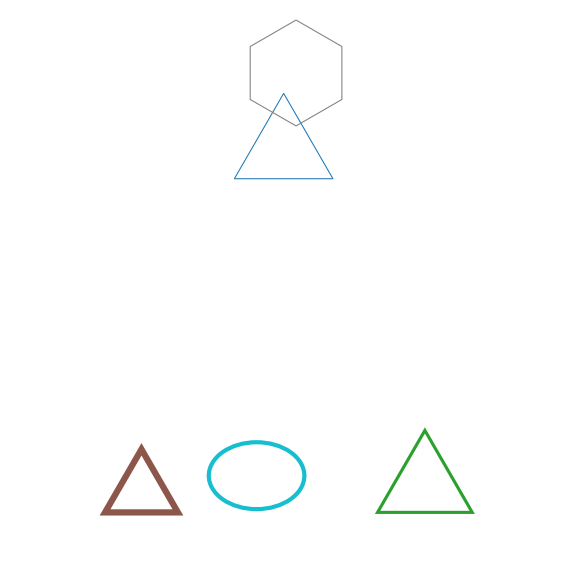[{"shape": "triangle", "thickness": 0.5, "radius": 0.49, "center": [0.491, 0.739]}, {"shape": "triangle", "thickness": 1.5, "radius": 0.47, "center": [0.736, 0.159]}, {"shape": "triangle", "thickness": 3, "radius": 0.36, "center": [0.245, 0.148]}, {"shape": "hexagon", "thickness": 0.5, "radius": 0.46, "center": [0.513, 0.873]}, {"shape": "oval", "thickness": 2, "radius": 0.41, "center": [0.444, 0.175]}]